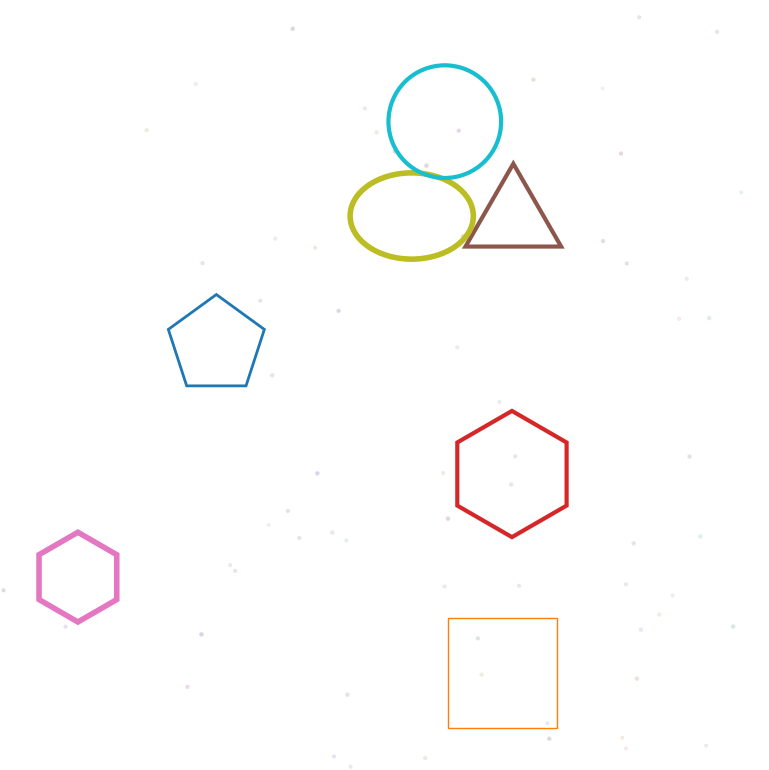[{"shape": "pentagon", "thickness": 1, "radius": 0.33, "center": [0.281, 0.552]}, {"shape": "square", "thickness": 0.5, "radius": 0.35, "center": [0.652, 0.126]}, {"shape": "hexagon", "thickness": 1.5, "radius": 0.41, "center": [0.665, 0.384]}, {"shape": "triangle", "thickness": 1.5, "radius": 0.36, "center": [0.667, 0.716]}, {"shape": "hexagon", "thickness": 2, "radius": 0.29, "center": [0.101, 0.25]}, {"shape": "oval", "thickness": 2, "radius": 0.4, "center": [0.535, 0.719]}, {"shape": "circle", "thickness": 1.5, "radius": 0.37, "center": [0.578, 0.842]}]